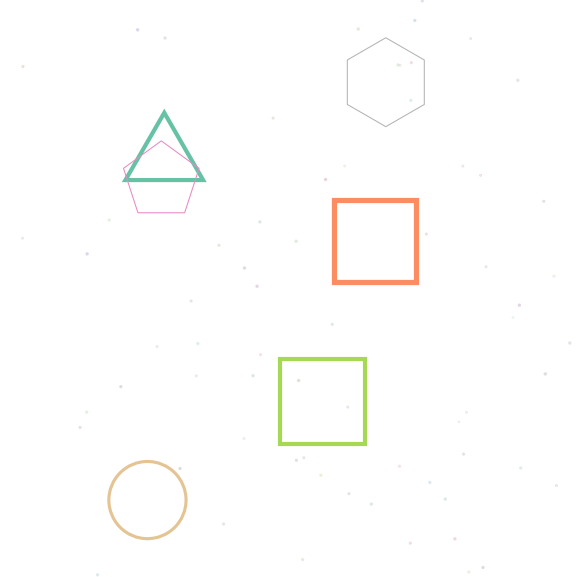[{"shape": "triangle", "thickness": 2, "radius": 0.39, "center": [0.284, 0.726]}, {"shape": "square", "thickness": 2.5, "radius": 0.35, "center": [0.649, 0.582]}, {"shape": "pentagon", "thickness": 0.5, "radius": 0.34, "center": [0.279, 0.686]}, {"shape": "square", "thickness": 2, "radius": 0.37, "center": [0.558, 0.304]}, {"shape": "circle", "thickness": 1.5, "radius": 0.33, "center": [0.255, 0.133]}, {"shape": "hexagon", "thickness": 0.5, "radius": 0.38, "center": [0.668, 0.857]}]